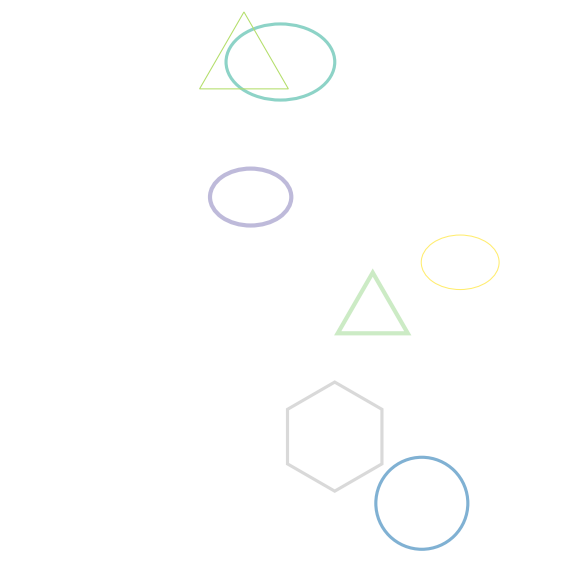[{"shape": "oval", "thickness": 1.5, "radius": 0.47, "center": [0.486, 0.892]}, {"shape": "oval", "thickness": 2, "radius": 0.35, "center": [0.434, 0.658]}, {"shape": "circle", "thickness": 1.5, "radius": 0.4, "center": [0.73, 0.128]}, {"shape": "triangle", "thickness": 0.5, "radius": 0.44, "center": [0.422, 0.89]}, {"shape": "hexagon", "thickness": 1.5, "radius": 0.47, "center": [0.58, 0.243]}, {"shape": "triangle", "thickness": 2, "radius": 0.35, "center": [0.645, 0.457]}, {"shape": "oval", "thickness": 0.5, "radius": 0.34, "center": [0.797, 0.545]}]